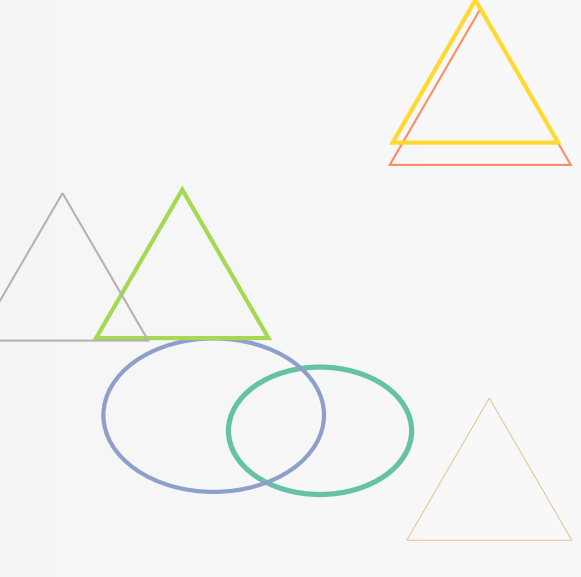[{"shape": "oval", "thickness": 2.5, "radius": 0.79, "center": [0.551, 0.253]}, {"shape": "triangle", "thickness": 1, "radius": 0.9, "center": [0.826, 0.803]}, {"shape": "oval", "thickness": 2, "radius": 0.95, "center": [0.368, 0.28]}, {"shape": "triangle", "thickness": 2, "radius": 0.86, "center": [0.314, 0.499]}, {"shape": "triangle", "thickness": 2, "radius": 0.82, "center": [0.818, 0.834]}, {"shape": "triangle", "thickness": 0.5, "radius": 0.82, "center": [0.842, 0.146]}, {"shape": "triangle", "thickness": 1, "radius": 0.85, "center": [0.108, 0.494]}]